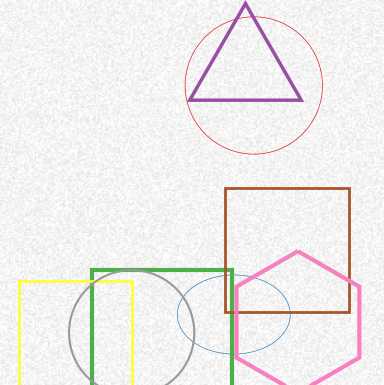[{"shape": "circle", "thickness": 0.5, "radius": 0.89, "center": [0.659, 0.778]}, {"shape": "oval", "thickness": 0.5, "radius": 0.73, "center": [0.607, 0.183]}, {"shape": "square", "thickness": 3, "radius": 0.91, "center": [0.421, 0.118]}, {"shape": "triangle", "thickness": 2.5, "radius": 0.84, "center": [0.638, 0.823]}, {"shape": "square", "thickness": 2, "radius": 0.74, "center": [0.196, 0.122]}, {"shape": "square", "thickness": 2, "radius": 0.81, "center": [0.746, 0.35]}, {"shape": "hexagon", "thickness": 3, "radius": 0.92, "center": [0.774, 0.163]}, {"shape": "circle", "thickness": 1.5, "radius": 0.81, "center": [0.342, 0.136]}]